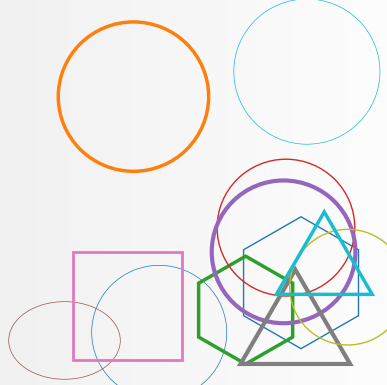[{"shape": "circle", "thickness": 0.5, "radius": 0.87, "center": [0.411, 0.137]}, {"shape": "hexagon", "thickness": 1, "radius": 0.86, "center": [0.777, 0.266]}, {"shape": "circle", "thickness": 2.5, "radius": 0.97, "center": [0.344, 0.749]}, {"shape": "hexagon", "thickness": 2.5, "radius": 0.7, "center": [0.634, 0.195]}, {"shape": "circle", "thickness": 1, "radius": 0.89, "center": [0.738, 0.409]}, {"shape": "circle", "thickness": 3, "radius": 0.93, "center": [0.732, 0.346]}, {"shape": "oval", "thickness": 0.5, "radius": 0.72, "center": [0.166, 0.116]}, {"shape": "square", "thickness": 2, "radius": 0.7, "center": [0.33, 0.205]}, {"shape": "triangle", "thickness": 3, "radius": 0.82, "center": [0.762, 0.136]}, {"shape": "circle", "thickness": 1, "radius": 0.75, "center": [0.898, 0.254]}, {"shape": "circle", "thickness": 0.5, "radius": 0.94, "center": [0.792, 0.814]}, {"shape": "triangle", "thickness": 2.5, "radius": 0.71, "center": [0.837, 0.307]}]